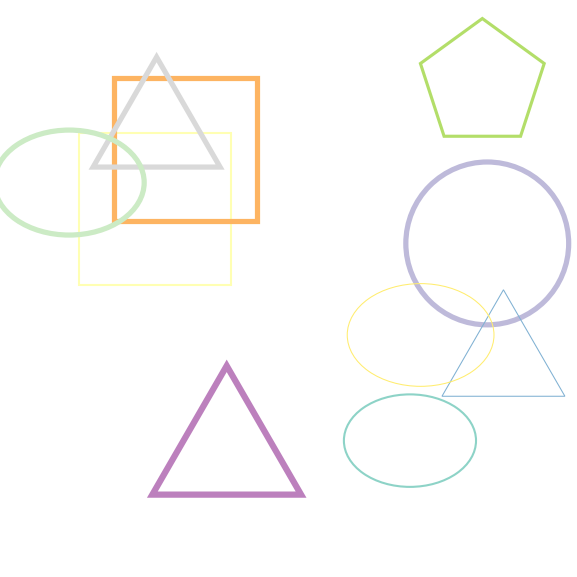[{"shape": "oval", "thickness": 1, "radius": 0.57, "center": [0.71, 0.236]}, {"shape": "square", "thickness": 1, "radius": 0.65, "center": [0.268, 0.637]}, {"shape": "circle", "thickness": 2.5, "radius": 0.7, "center": [0.844, 0.578]}, {"shape": "triangle", "thickness": 0.5, "radius": 0.61, "center": [0.872, 0.374]}, {"shape": "square", "thickness": 2.5, "radius": 0.62, "center": [0.322, 0.741]}, {"shape": "pentagon", "thickness": 1.5, "radius": 0.56, "center": [0.835, 0.854]}, {"shape": "triangle", "thickness": 2.5, "radius": 0.63, "center": [0.271, 0.773]}, {"shape": "triangle", "thickness": 3, "radius": 0.74, "center": [0.393, 0.217]}, {"shape": "oval", "thickness": 2.5, "radius": 0.65, "center": [0.12, 0.683]}, {"shape": "oval", "thickness": 0.5, "radius": 0.64, "center": [0.728, 0.419]}]